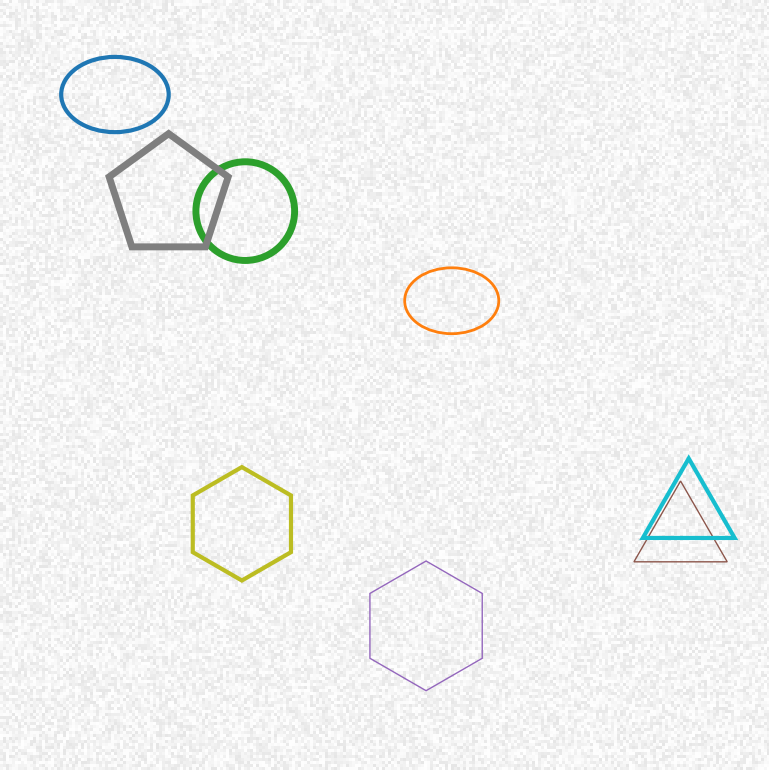[{"shape": "oval", "thickness": 1.5, "radius": 0.35, "center": [0.149, 0.877]}, {"shape": "oval", "thickness": 1, "radius": 0.31, "center": [0.587, 0.609]}, {"shape": "circle", "thickness": 2.5, "radius": 0.32, "center": [0.319, 0.726]}, {"shape": "hexagon", "thickness": 0.5, "radius": 0.42, "center": [0.553, 0.187]}, {"shape": "triangle", "thickness": 0.5, "radius": 0.35, "center": [0.884, 0.305]}, {"shape": "pentagon", "thickness": 2.5, "radius": 0.41, "center": [0.219, 0.745]}, {"shape": "hexagon", "thickness": 1.5, "radius": 0.37, "center": [0.314, 0.32]}, {"shape": "triangle", "thickness": 1.5, "radius": 0.34, "center": [0.894, 0.336]}]